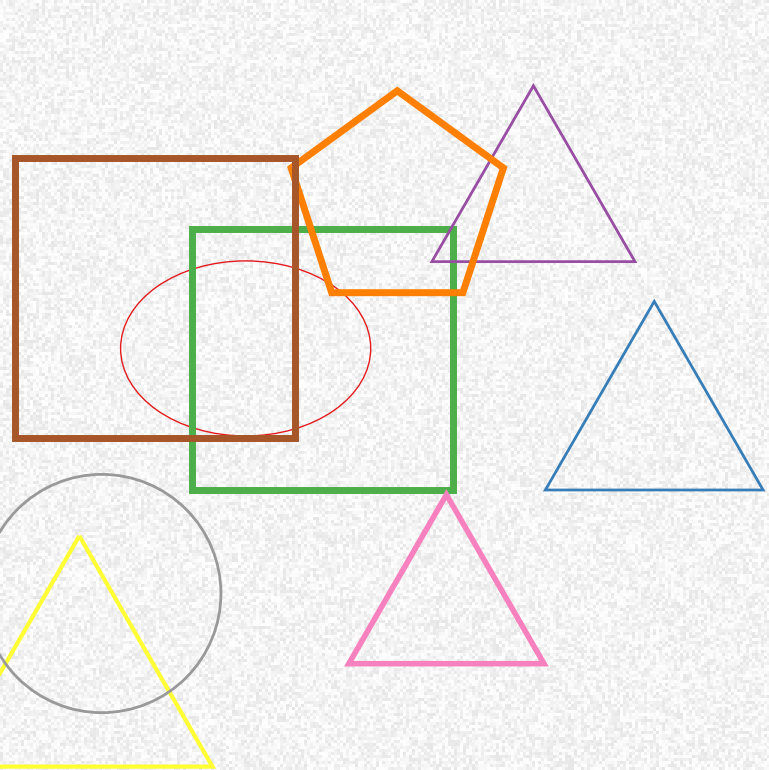[{"shape": "oval", "thickness": 0.5, "radius": 0.81, "center": [0.319, 0.547]}, {"shape": "triangle", "thickness": 1, "radius": 0.82, "center": [0.85, 0.445]}, {"shape": "square", "thickness": 2.5, "radius": 0.85, "center": [0.418, 0.533]}, {"shape": "triangle", "thickness": 1, "radius": 0.76, "center": [0.693, 0.736]}, {"shape": "pentagon", "thickness": 2.5, "radius": 0.72, "center": [0.516, 0.737]}, {"shape": "triangle", "thickness": 1.5, "radius": 1.0, "center": [0.103, 0.104]}, {"shape": "square", "thickness": 2.5, "radius": 0.91, "center": [0.202, 0.613]}, {"shape": "triangle", "thickness": 2, "radius": 0.73, "center": [0.58, 0.211]}, {"shape": "circle", "thickness": 1, "radius": 0.77, "center": [0.132, 0.229]}]